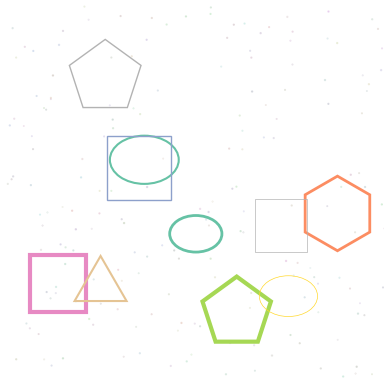[{"shape": "oval", "thickness": 1.5, "radius": 0.45, "center": [0.375, 0.585]}, {"shape": "oval", "thickness": 2, "radius": 0.34, "center": [0.509, 0.393]}, {"shape": "hexagon", "thickness": 2, "radius": 0.48, "center": [0.877, 0.446]}, {"shape": "square", "thickness": 1, "radius": 0.42, "center": [0.36, 0.565]}, {"shape": "square", "thickness": 3, "radius": 0.37, "center": [0.151, 0.263]}, {"shape": "pentagon", "thickness": 3, "radius": 0.47, "center": [0.615, 0.188]}, {"shape": "oval", "thickness": 0.5, "radius": 0.38, "center": [0.749, 0.231]}, {"shape": "triangle", "thickness": 1.5, "radius": 0.39, "center": [0.261, 0.257]}, {"shape": "square", "thickness": 0.5, "radius": 0.34, "center": [0.73, 0.414]}, {"shape": "pentagon", "thickness": 1, "radius": 0.49, "center": [0.273, 0.8]}]